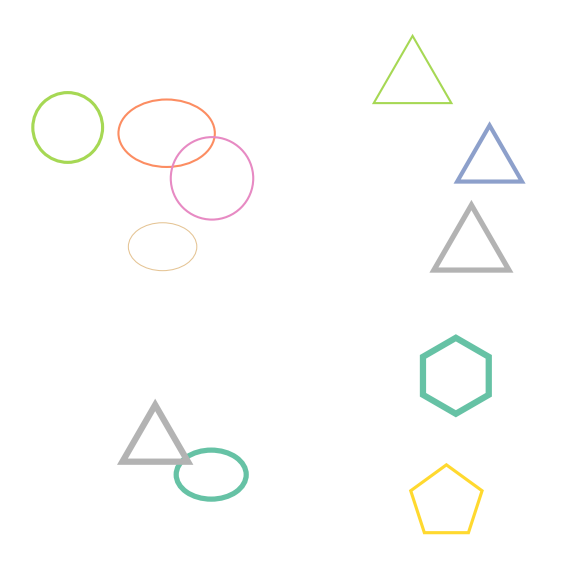[{"shape": "oval", "thickness": 2.5, "radius": 0.3, "center": [0.366, 0.177]}, {"shape": "hexagon", "thickness": 3, "radius": 0.33, "center": [0.789, 0.348]}, {"shape": "oval", "thickness": 1, "radius": 0.42, "center": [0.289, 0.768]}, {"shape": "triangle", "thickness": 2, "radius": 0.32, "center": [0.848, 0.717]}, {"shape": "circle", "thickness": 1, "radius": 0.36, "center": [0.367, 0.69]}, {"shape": "triangle", "thickness": 1, "radius": 0.39, "center": [0.714, 0.859]}, {"shape": "circle", "thickness": 1.5, "radius": 0.3, "center": [0.117, 0.778]}, {"shape": "pentagon", "thickness": 1.5, "radius": 0.32, "center": [0.773, 0.129]}, {"shape": "oval", "thickness": 0.5, "radius": 0.3, "center": [0.282, 0.572]}, {"shape": "triangle", "thickness": 3, "radius": 0.33, "center": [0.269, 0.232]}, {"shape": "triangle", "thickness": 2.5, "radius": 0.38, "center": [0.816, 0.569]}]